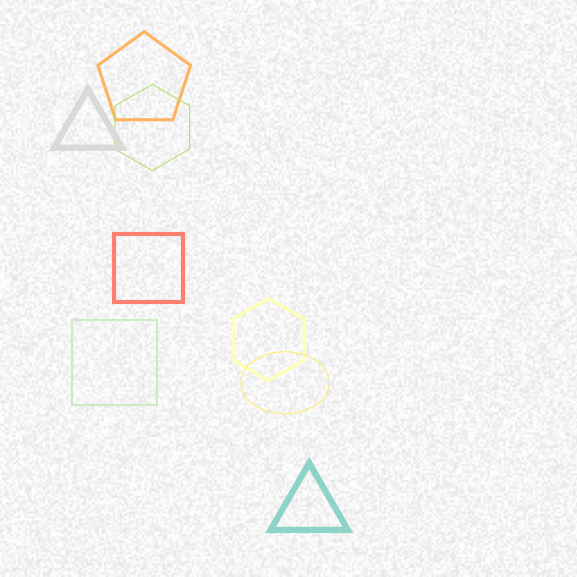[{"shape": "triangle", "thickness": 3, "radius": 0.39, "center": [0.535, 0.12]}, {"shape": "hexagon", "thickness": 1.5, "radius": 0.36, "center": [0.465, 0.411]}, {"shape": "square", "thickness": 2, "radius": 0.29, "center": [0.257, 0.535]}, {"shape": "pentagon", "thickness": 1.5, "radius": 0.42, "center": [0.25, 0.86]}, {"shape": "hexagon", "thickness": 0.5, "radius": 0.37, "center": [0.264, 0.779]}, {"shape": "triangle", "thickness": 3, "radius": 0.34, "center": [0.152, 0.777]}, {"shape": "square", "thickness": 1, "radius": 0.37, "center": [0.199, 0.371]}, {"shape": "oval", "thickness": 0.5, "radius": 0.38, "center": [0.494, 0.336]}]